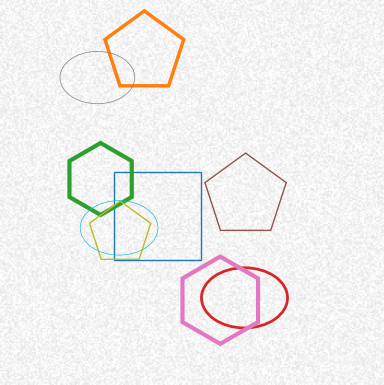[{"shape": "square", "thickness": 1, "radius": 0.57, "center": [0.409, 0.439]}, {"shape": "pentagon", "thickness": 2.5, "radius": 0.54, "center": [0.375, 0.864]}, {"shape": "hexagon", "thickness": 3, "radius": 0.47, "center": [0.261, 0.535]}, {"shape": "oval", "thickness": 2, "radius": 0.56, "center": [0.635, 0.226]}, {"shape": "pentagon", "thickness": 1, "radius": 0.55, "center": [0.638, 0.491]}, {"shape": "hexagon", "thickness": 3, "radius": 0.57, "center": [0.572, 0.22]}, {"shape": "oval", "thickness": 0.5, "radius": 0.49, "center": [0.253, 0.799]}, {"shape": "pentagon", "thickness": 1, "radius": 0.42, "center": [0.312, 0.394]}, {"shape": "oval", "thickness": 0.5, "radius": 0.5, "center": [0.309, 0.408]}]